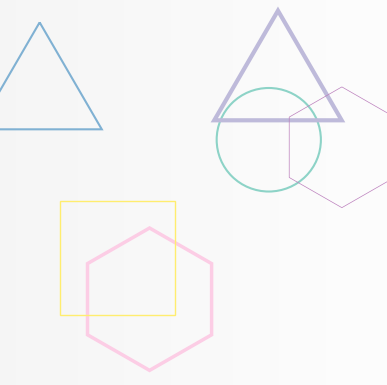[{"shape": "circle", "thickness": 1.5, "radius": 0.67, "center": [0.694, 0.637]}, {"shape": "triangle", "thickness": 3, "radius": 0.95, "center": [0.717, 0.782]}, {"shape": "triangle", "thickness": 1.5, "radius": 0.93, "center": [0.102, 0.757]}, {"shape": "hexagon", "thickness": 2.5, "radius": 0.92, "center": [0.386, 0.223]}, {"shape": "hexagon", "thickness": 0.5, "radius": 0.78, "center": [0.882, 0.617]}, {"shape": "square", "thickness": 1, "radius": 0.74, "center": [0.304, 0.33]}]